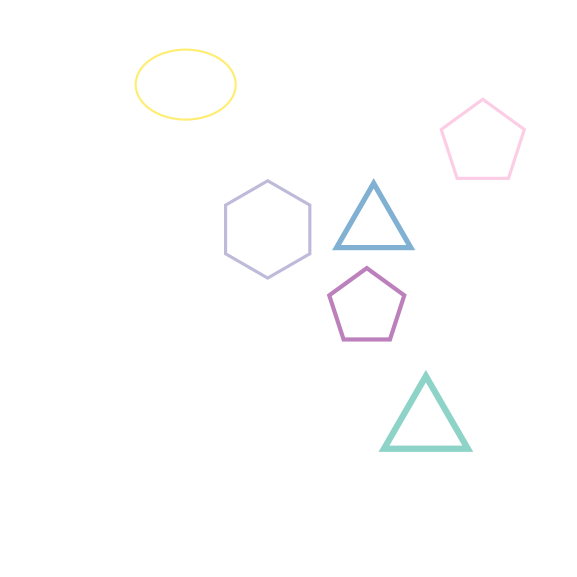[{"shape": "triangle", "thickness": 3, "radius": 0.42, "center": [0.737, 0.264]}, {"shape": "hexagon", "thickness": 1.5, "radius": 0.42, "center": [0.464, 0.602]}, {"shape": "triangle", "thickness": 2.5, "radius": 0.37, "center": [0.647, 0.607]}, {"shape": "pentagon", "thickness": 1.5, "radius": 0.38, "center": [0.836, 0.752]}, {"shape": "pentagon", "thickness": 2, "radius": 0.34, "center": [0.635, 0.467]}, {"shape": "oval", "thickness": 1, "radius": 0.43, "center": [0.322, 0.853]}]